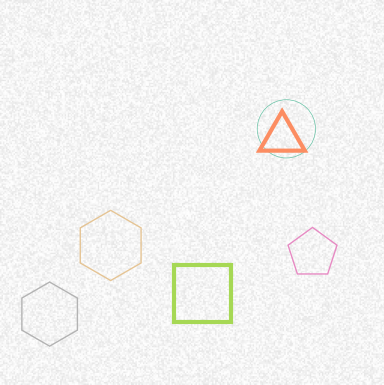[{"shape": "circle", "thickness": 0.5, "radius": 0.38, "center": [0.744, 0.665]}, {"shape": "triangle", "thickness": 3, "radius": 0.34, "center": [0.733, 0.643]}, {"shape": "pentagon", "thickness": 1, "radius": 0.33, "center": [0.812, 0.342]}, {"shape": "square", "thickness": 3, "radius": 0.37, "center": [0.526, 0.237]}, {"shape": "hexagon", "thickness": 1, "radius": 0.46, "center": [0.287, 0.363]}, {"shape": "hexagon", "thickness": 1, "radius": 0.42, "center": [0.129, 0.184]}]